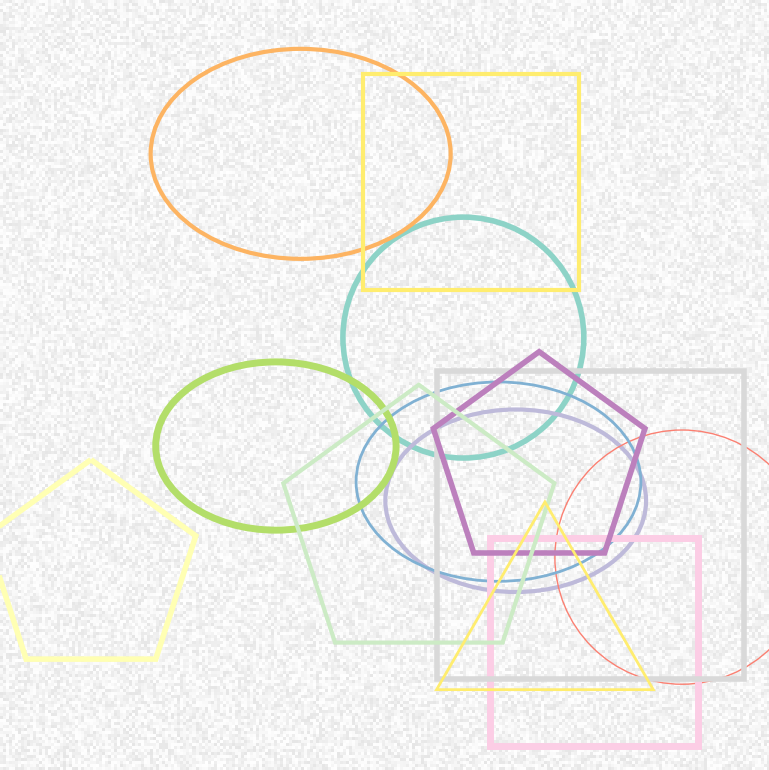[{"shape": "circle", "thickness": 2, "radius": 0.78, "center": [0.602, 0.562]}, {"shape": "pentagon", "thickness": 2, "radius": 0.72, "center": [0.118, 0.26]}, {"shape": "oval", "thickness": 1.5, "radius": 0.85, "center": [0.67, 0.35]}, {"shape": "circle", "thickness": 0.5, "radius": 0.83, "center": [0.886, 0.276]}, {"shape": "oval", "thickness": 1, "radius": 0.92, "center": [0.647, 0.374]}, {"shape": "oval", "thickness": 1.5, "radius": 0.97, "center": [0.39, 0.8]}, {"shape": "oval", "thickness": 2.5, "radius": 0.78, "center": [0.358, 0.421]}, {"shape": "square", "thickness": 2.5, "radius": 0.67, "center": [0.772, 0.166]}, {"shape": "square", "thickness": 2, "radius": 1.0, "center": [0.767, 0.318]}, {"shape": "pentagon", "thickness": 2, "radius": 0.72, "center": [0.7, 0.399]}, {"shape": "pentagon", "thickness": 1.5, "radius": 0.93, "center": [0.544, 0.315]}, {"shape": "square", "thickness": 1.5, "radius": 0.7, "center": [0.612, 0.764]}, {"shape": "triangle", "thickness": 1, "radius": 0.81, "center": [0.708, 0.186]}]